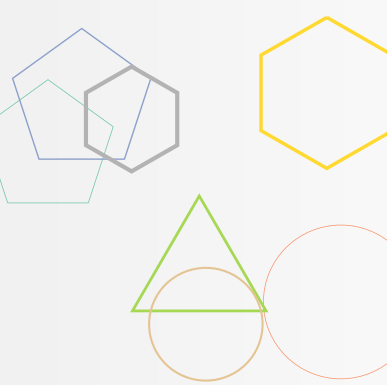[{"shape": "pentagon", "thickness": 0.5, "radius": 0.88, "center": [0.124, 0.616]}, {"shape": "circle", "thickness": 0.5, "radius": 1.0, "center": [0.88, 0.216]}, {"shape": "pentagon", "thickness": 1, "radius": 0.94, "center": [0.211, 0.738]}, {"shape": "triangle", "thickness": 2, "radius": 1.0, "center": [0.514, 0.292]}, {"shape": "hexagon", "thickness": 2.5, "radius": 0.98, "center": [0.843, 0.759]}, {"shape": "circle", "thickness": 1.5, "radius": 0.73, "center": [0.531, 0.158]}, {"shape": "hexagon", "thickness": 3, "radius": 0.68, "center": [0.34, 0.691]}]